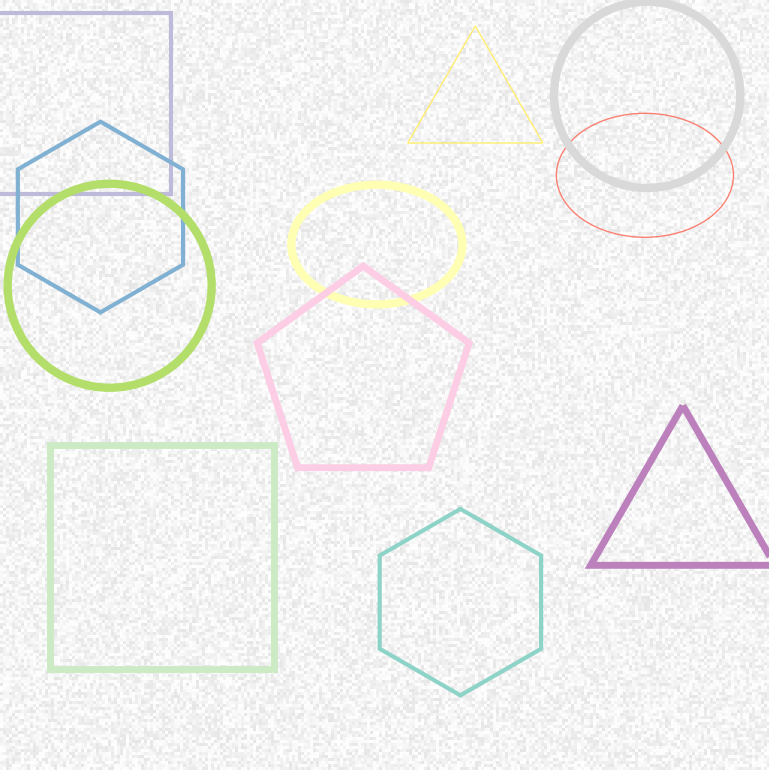[{"shape": "hexagon", "thickness": 1.5, "radius": 0.61, "center": [0.598, 0.218]}, {"shape": "oval", "thickness": 3, "radius": 0.56, "center": [0.489, 0.682]}, {"shape": "square", "thickness": 1.5, "radius": 0.59, "center": [0.104, 0.866]}, {"shape": "oval", "thickness": 0.5, "radius": 0.58, "center": [0.838, 0.772]}, {"shape": "hexagon", "thickness": 1.5, "radius": 0.62, "center": [0.13, 0.718]}, {"shape": "circle", "thickness": 3, "radius": 0.66, "center": [0.142, 0.629]}, {"shape": "pentagon", "thickness": 2.5, "radius": 0.72, "center": [0.472, 0.51]}, {"shape": "circle", "thickness": 3, "radius": 0.6, "center": [0.84, 0.877]}, {"shape": "triangle", "thickness": 2.5, "radius": 0.69, "center": [0.887, 0.335]}, {"shape": "square", "thickness": 2.5, "radius": 0.73, "center": [0.211, 0.277]}, {"shape": "triangle", "thickness": 0.5, "radius": 0.51, "center": [0.617, 0.865]}]